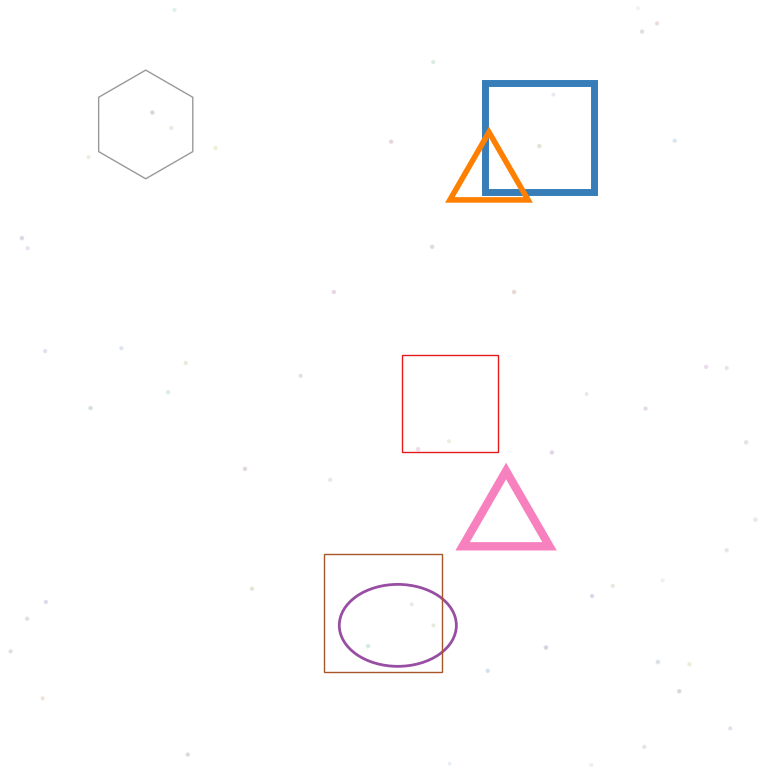[{"shape": "square", "thickness": 0.5, "radius": 0.31, "center": [0.584, 0.476]}, {"shape": "square", "thickness": 2.5, "radius": 0.36, "center": [0.701, 0.822]}, {"shape": "oval", "thickness": 1, "radius": 0.38, "center": [0.517, 0.188]}, {"shape": "triangle", "thickness": 2, "radius": 0.29, "center": [0.635, 0.77]}, {"shape": "square", "thickness": 0.5, "radius": 0.38, "center": [0.497, 0.204]}, {"shape": "triangle", "thickness": 3, "radius": 0.33, "center": [0.657, 0.323]}, {"shape": "hexagon", "thickness": 0.5, "radius": 0.35, "center": [0.189, 0.838]}]